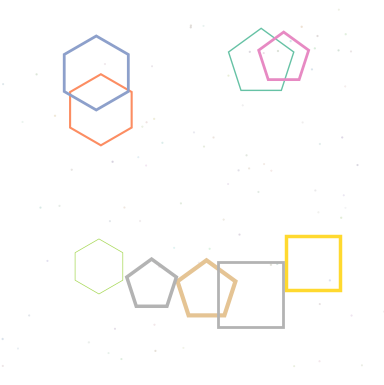[{"shape": "pentagon", "thickness": 1, "radius": 0.45, "center": [0.678, 0.837]}, {"shape": "hexagon", "thickness": 1.5, "radius": 0.46, "center": [0.262, 0.715]}, {"shape": "hexagon", "thickness": 2, "radius": 0.48, "center": [0.25, 0.81]}, {"shape": "pentagon", "thickness": 2, "radius": 0.34, "center": [0.737, 0.848]}, {"shape": "hexagon", "thickness": 0.5, "radius": 0.36, "center": [0.257, 0.308]}, {"shape": "square", "thickness": 2.5, "radius": 0.35, "center": [0.813, 0.316]}, {"shape": "pentagon", "thickness": 3, "radius": 0.4, "center": [0.536, 0.245]}, {"shape": "square", "thickness": 2, "radius": 0.42, "center": [0.65, 0.235]}, {"shape": "pentagon", "thickness": 2.5, "radius": 0.34, "center": [0.394, 0.259]}]